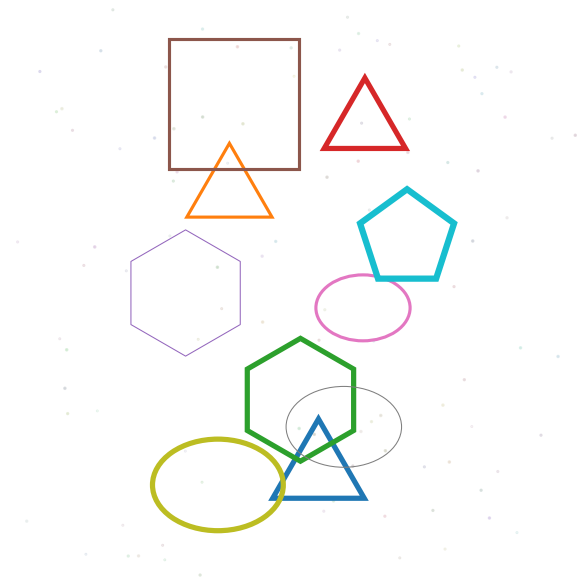[{"shape": "triangle", "thickness": 2.5, "radius": 0.46, "center": [0.551, 0.182]}, {"shape": "triangle", "thickness": 1.5, "radius": 0.43, "center": [0.397, 0.666]}, {"shape": "hexagon", "thickness": 2.5, "radius": 0.53, "center": [0.52, 0.307]}, {"shape": "triangle", "thickness": 2.5, "radius": 0.41, "center": [0.632, 0.783]}, {"shape": "hexagon", "thickness": 0.5, "radius": 0.55, "center": [0.321, 0.492]}, {"shape": "square", "thickness": 1.5, "radius": 0.56, "center": [0.405, 0.819]}, {"shape": "oval", "thickness": 1.5, "radius": 0.41, "center": [0.629, 0.466]}, {"shape": "oval", "thickness": 0.5, "radius": 0.5, "center": [0.595, 0.26]}, {"shape": "oval", "thickness": 2.5, "radius": 0.57, "center": [0.377, 0.159]}, {"shape": "pentagon", "thickness": 3, "radius": 0.43, "center": [0.705, 0.586]}]